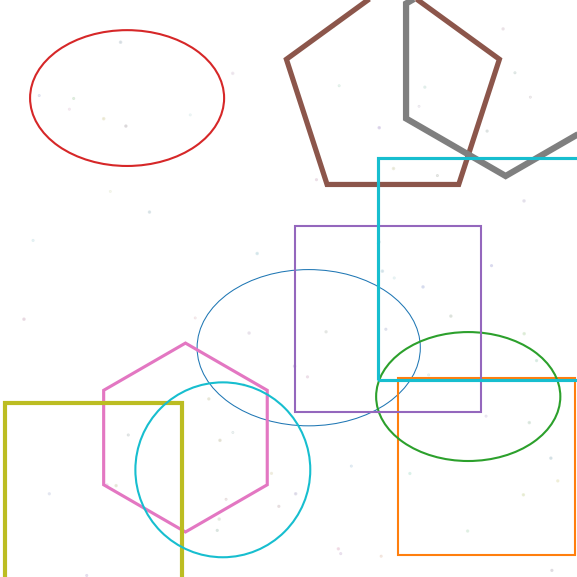[{"shape": "oval", "thickness": 0.5, "radius": 0.97, "center": [0.535, 0.397]}, {"shape": "square", "thickness": 1, "radius": 0.77, "center": [0.842, 0.191]}, {"shape": "oval", "thickness": 1, "radius": 0.8, "center": [0.811, 0.312]}, {"shape": "oval", "thickness": 1, "radius": 0.84, "center": [0.22, 0.829]}, {"shape": "square", "thickness": 1, "radius": 0.81, "center": [0.672, 0.446]}, {"shape": "pentagon", "thickness": 2.5, "radius": 0.97, "center": [0.68, 0.837]}, {"shape": "hexagon", "thickness": 1.5, "radius": 0.82, "center": [0.321, 0.241]}, {"shape": "hexagon", "thickness": 3, "radius": 1.0, "center": [0.876, 0.893]}, {"shape": "square", "thickness": 2, "radius": 0.76, "center": [0.162, 0.149]}, {"shape": "square", "thickness": 1.5, "radius": 0.96, "center": [0.847, 0.533]}, {"shape": "circle", "thickness": 1, "radius": 0.76, "center": [0.386, 0.186]}]